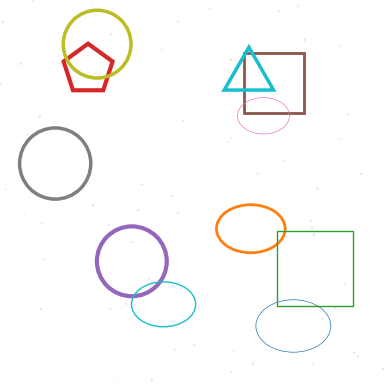[{"shape": "oval", "thickness": 0.5, "radius": 0.49, "center": [0.762, 0.153]}, {"shape": "oval", "thickness": 2, "radius": 0.45, "center": [0.651, 0.406]}, {"shape": "square", "thickness": 1, "radius": 0.49, "center": [0.818, 0.303]}, {"shape": "pentagon", "thickness": 3, "radius": 0.33, "center": [0.229, 0.82]}, {"shape": "circle", "thickness": 3, "radius": 0.45, "center": [0.342, 0.321]}, {"shape": "square", "thickness": 2, "radius": 0.39, "center": [0.712, 0.785]}, {"shape": "oval", "thickness": 0.5, "radius": 0.34, "center": [0.684, 0.699]}, {"shape": "circle", "thickness": 2.5, "radius": 0.46, "center": [0.143, 0.575]}, {"shape": "circle", "thickness": 2.5, "radius": 0.44, "center": [0.252, 0.885]}, {"shape": "triangle", "thickness": 2.5, "radius": 0.37, "center": [0.647, 0.803]}, {"shape": "oval", "thickness": 1, "radius": 0.42, "center": [0.425, 0.21]}]